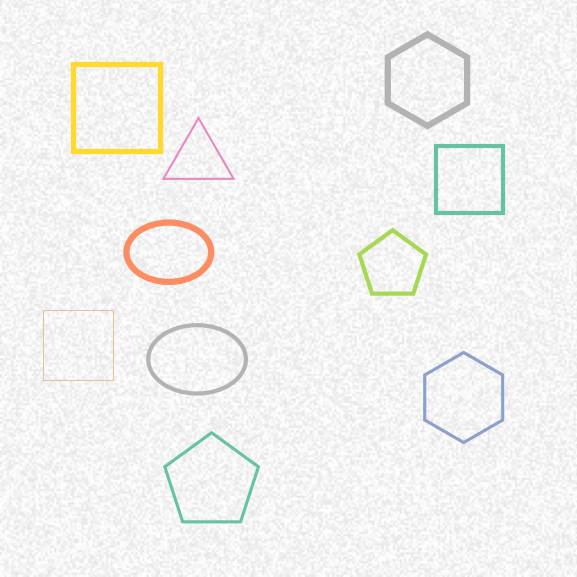[{"shape": "square", "thickness": 2, "radius": 0.29, "center": [0.814, 0.688]}, {"shape": "pentagon", "thickness": 1.5, "radius": 0.43, "center": [0.366, 0.165]}, {"shape": "oval", "thickness": 3, "radius": 0.37, "center": [0.292, 0.562]}, {"shape": "hexagon", "thickness": 1.5, "radius": 0.39, "center": [0.803, 0.311]}, {"shape": "triangle", "thickness": 1, "radius": 0.35, "center": [0.344, 0.725]}, {"shape": "pentagon", "thickness": 2, "radius": 0.3, "center": [0.68, 0.54]}, {"shape": "square", "thickness": 2.5, "radius": 0.38, "center": [0.201, 0.813]}, {"shape": "square", "thickness": 0.5, "radius": 0.3, "center": [0.135, 0.402]}, {"shape": "hexagon", "thickness": 3, "radius": 0.4, "center": [0.74, 0.86]}, {"shape": "oval", "thickness": 2, "radius": 0.42, "center": [0.341, 0.377]}]